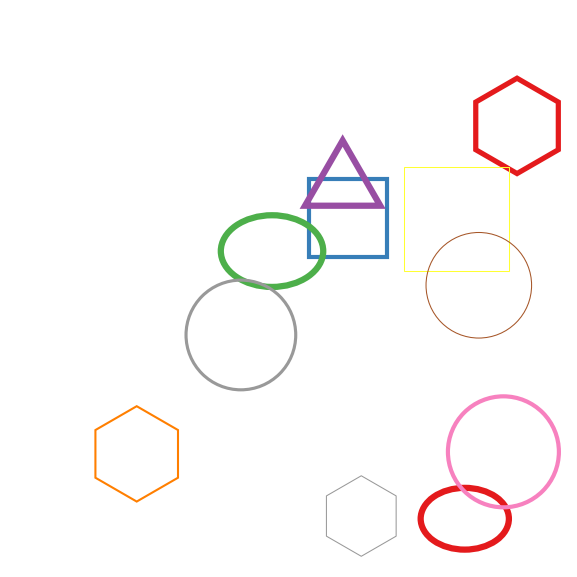[{"shape": "oval", "thickness": 3, "radius": 0.38, "center": [0.805, 0.101]}, {"shape": "hexagon", "thickness": 2.5, "radius": 0.41, "center": [0.895, 0.781]}, {"shape": "square", "thickness": 2, "radius": 0.34, "center": [0.602, 0.622]}, {"shape": "oval", "thickness": 3, "radius": 0.44, "center": [0.471, 0.564]}, {"shape": "triangle", "thickness": 3, "radius": 0.38, "center": [0.593, 0.681]}, {"shape": "hexagon", "thickness": 1, "radius": 0.41, "center": [0.237, 0.213]}, {"shape": "square", "thickness": 0.5, "radius": 0.45, "center": [0.79, 0.62]}, {"shape": "circle", "thickness": 0.5, "radius": 0.46, "center": [0.829, 0.505]}, {"shape": "circle", "thickness": 2, "radius": 0.48, "center": [0.872, 0.217]}, {"shape": "hexagon", "thickness": 0.5, "radius": 0.35, "center": [0.626, 0.106]}, {"shape": "circle", "thickness": 1.5, "radius": 0.47, "center": [0.417, 0.419]}]